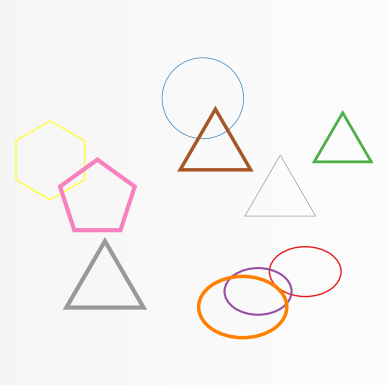[{"shape": "oval", "thickness": 1, "radius": 0.46, "center": [0.788, 0.294]}, {"shape": "circle", "thickness": 0.5, "radius": 0.53, "center": [0.523, 0.745]}, {"shape": "triangle", "thickness": 2, "radius": 0.43, "center": [0.884, 0.622]}, {"shape": "oval", "thickness": 1.5, "radius": 0.43, "center": [0.666, 0.243]}, {"shape": "oval", "thickness": 2.5, "radius": 0.57, "center": [0.626, 0.202]}, {"shape": "hexagon", "thickness": 1, "radius": 0.51, "center": [0.13, 0.584]}, {"shape": "triangle", "thickness": 2.5, "radius": 0.53, "center": [0.556, 0.611]}, {"shape": "pentagon", "thickness": 3, "radius": 0.51, "center": [0.251, 0.484]}, {"shape": "triangle", "thickness": 0.5, "radius": 0.53, "center": [0.723, 0.491]}, {"shape": "triangle", "thickness": 3, "radius": 0.58, "center": [0.271, 0.259]}]